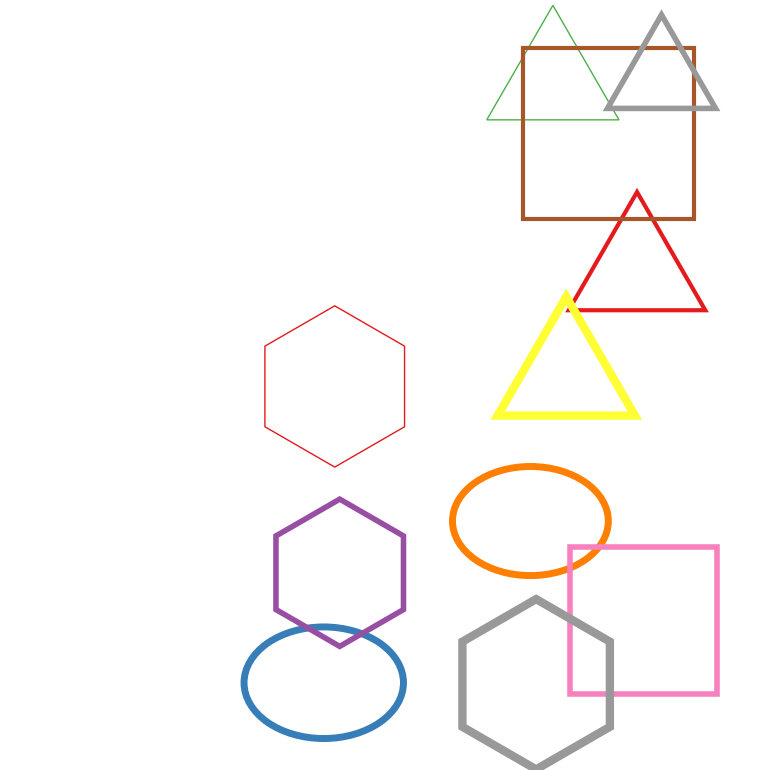[{"shape": "hexagon", "thickness": 0.5, "radius": 0.52, "center": [0.435, 0.498]}, {"shape": "triangle", "thickness": 1.5, "radius": 0.51, "center": [0.827, 0.648]}, {"shape": "oval", "thickness": 2.5, "radius": 0.52, "center": [0.42, 0.113]}, {"shape": "triangle", "thickness": 0.5, "radius": 0.5, "center": [0.718, 0.894]}, {"shape": "hexagon", "thickness": 2, "radius": 0.48, "center": [0.441, 0.256]}, {"shape": "oval", "thickness": 2.5, "radius": 0.51, "center": [0.689, 0.323]}, {"shape": "triangle", "thickness": 3, "radius": 0.51, "center": [0.735, 0.512]}, {"shape": "square", "thickness": 1.5, "radius": 0.55, "center": [0.791, 0.827]}, {"shape": "square", "thickness": 2, "radius": 0.48, "center": [0.836, 0.194]}, {"shape": "hexagon", "thickness": 3, "radius": 0.55, "center": [0.696, 0.111]}, {"shape": "triangle", "thickness": 2, "radius": 0.41, "center": [0.859, 0.9]}]